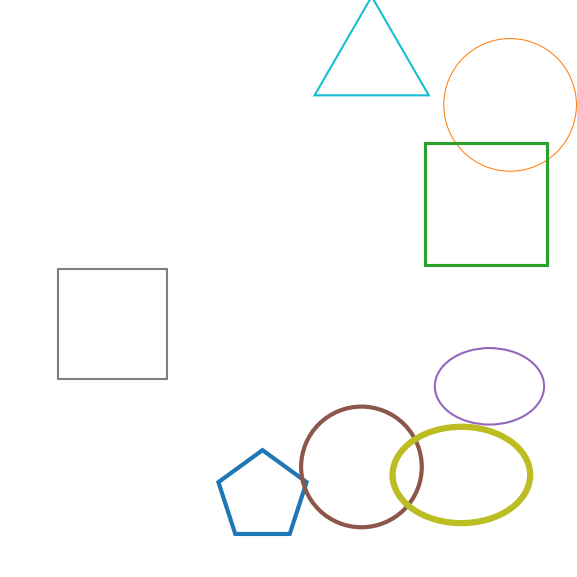[{"shape": "pentagon", "thickness": 2, "radius": 0.4, "center": [0.455, 0.139]}, {"shape": "circle", "thickness": 0.5, "radius": 0.57, "center": [0.883, 0.818]}, {"shape": "square", "thickness": 1.5, "radius": 0.53, "center": [0.842, 0.646]}, {"shape": "oval", "thickness": 1, "radius": 0.47, "center": [0.848, 0.33]}, {"shape": "circle", "thickness": 2, "radius": 0.52, "center": [0.626, 0.191]}, {"shape": "square", "thickness": 1, "radius": 0.47, "center": [0.194, 0.438]}, {"shape": "oval", "thickness": 3, "radius": 0.6, "center": [0.799, 0.177]}, {"shape": "triangle", "thickness": 1, "radius": 0.57, "center": [0.644, 0.891]}]